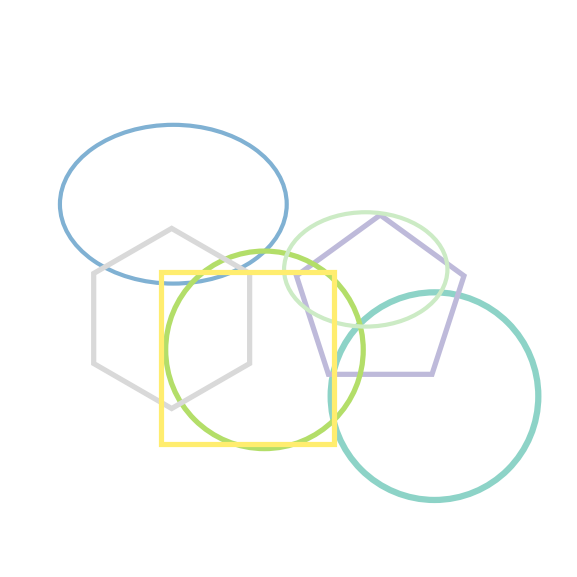[{"shape": "circle", "thickness": 3, "radius": 0.9, "center": [0.752, 0.313]}, {"shape": "pentagon", "thickness": 2.5, "radius": 0.76, "center": [0.658, 0.474]}, {"shape": "oval", "thickness": 2, "radius": 0.98, "center": [0.3, 0.646]}, {"shape": "circle", "thickness": 2.5, "radius": 0.86, "center": [0.458, 0.393]}, {"shape": "hexagon", "thickness": 2.5, "radius": 0.78, "center": [0.297, 0.448]}, {"shape": "oval", "thickness": 2, "radius": 0.71, "center": [0.633, 0.533]}, {"shape": "square", "thickness": 2.5, "radius": 0.75, "center": [0.428, 0.379]}]